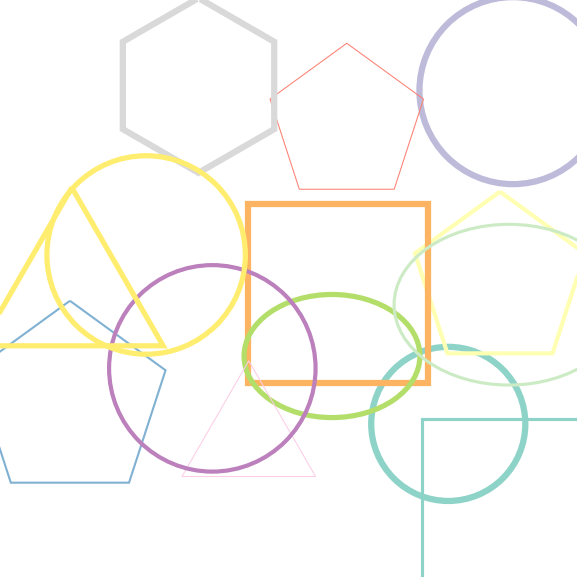[{"shape": "square", "thickness": 1.5, "radius": 0.72, "center": [0.874, 0.13]}, {"shape": "circle", "thickness": 3, "radius": 0.67, "center": [0.776, 0.265]}, {"shape": "pentagon", "thickness": 2, "radius": 0.77, "center": [0.866, 0.512]}, {"shape": "circle", "thickness": 3, "radius": 0.81, "center": [0.888, 0.842]}, {"shape": "pentagon", "thickness": 0.5, "radius": 0.7, "center": [0.6, 0.784]}, {"shape": "pentagon", "thickness": 1, "radius": 0.87, "center": [0.121, 0.304]}, {"shape": "square", "thickness": 3, "radius": 0.78, "center": [0.585, 0.491]}, {"shape": "oval", "thickness": 2.5, "radius": 0.76, "center": [0.575, 0.383]}, {"shape": "triangle", "thickness": 0.5, "radius": 0.67, "center": [0.431, 0.241]}, {"shape": "hexagon", "thickness": 3, "radius": 0.76, "center": [0.344, 0.851]}, {"shape": "circle", "thickness": 2, "radius": 0.89, "center": [0.368, 0.361]}, {"shape": "oval", "thickness": 1.5, "radius": 0.99, "center": [0.881, 0.472]}, {"shape": "circle", "thickness": 2.5, "radius": 0.86, "center": [0.253, 0.558]}, {"shape": "triangle", "thickness": 2.5, "radius": 0.91, "center": [0.124, 0.492]}]